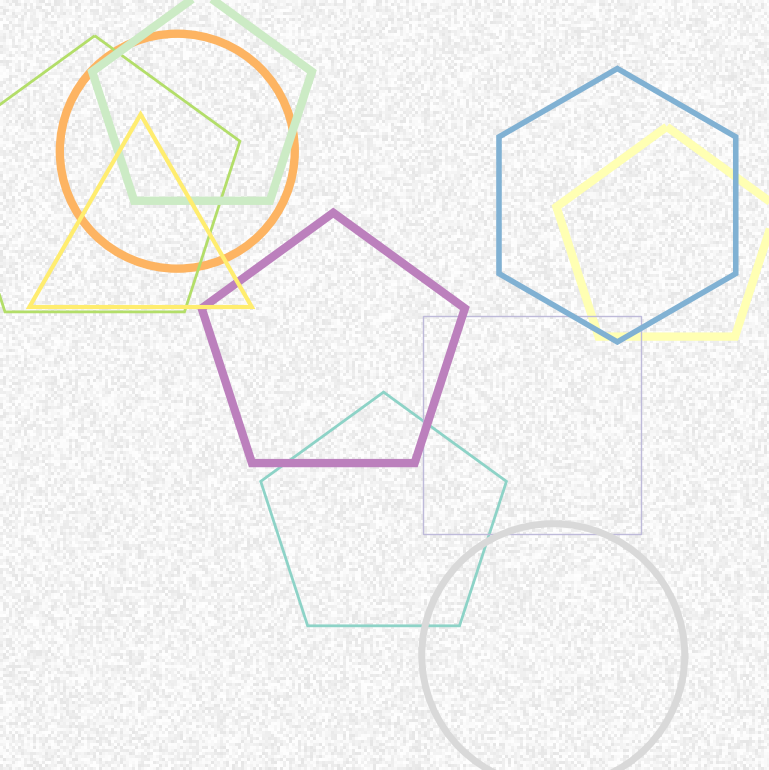[{"shape": "pentagon", "thickness": 1, "radius": 0.84, "center": [0.498, 0.323]}, {"shape": "pentagon", "thickness": 3, "radius": 0.75, "center": [0.866, 0.685]}, {"shape": "square", "thickness": 0.5, "radius": 0.71, "center": [0.691, 0.448]}, {"shape": "hexagon", "thickness": 2, "radius": 0.89, "center": [0.802, 0.733]}, {"shape": "circle", "thickness": 3, "radius": 0.76, "center": [0.23, 0.804]}, {"shape": "pentagon", "thickness": 1, "radius": 0.99, "center": [0.123, 0.755]}, {"shape": "circle", "thickness": 2.5, "radius": 0.85, "center": [0.718, 0.149]}, {"shape": "pentagon", "thickness": 3, "radius": 0.9, "center": [0.433, 0.544]}, {"shape": "pentagon", "thickness": 3, "radius": 0.75, "center": [0.262, 0.861]}, {"shape": "triangle", "thickness": 1.5, "radius": 0.83, "center": [0.183, 0.685]}]